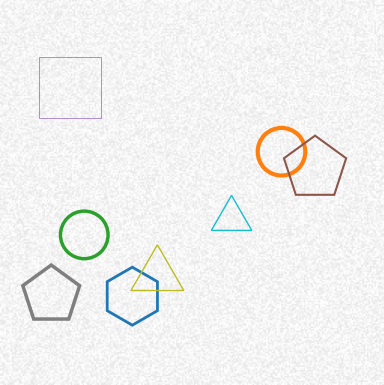[{"shape": "hexagon", "thickness": 2, "radius": 0.38, "center": [0.344, 0.231]}, {"shape": "circle", "thickness": 3, "radius": 0.31, "center": [0.731, 0.606]}, {"shape": "circle", "thickness": 2.5, "radius": 0.31, "center": [0.219, 0.39]}, {"shape": "square", "thickness": 0.5, "radius": 0.4, "center": [0.182, 0.772]}, {"shape": "pentagon", "thickness": 1.5, "radius": 0.42, "center": [0.818, 0.563]}, {"shape": "pentagon", "thickness": 2.5, "radius": 0.39, "center": [0.133, 0.234]}, {"shape": "triangle", "thickness": 1, "radius": 0.4, "center": [0.409, 0.285]}, {"shape": "triangle", "thickness": 1, "radius": 0.3, "center": [0.601, 0.432]}]